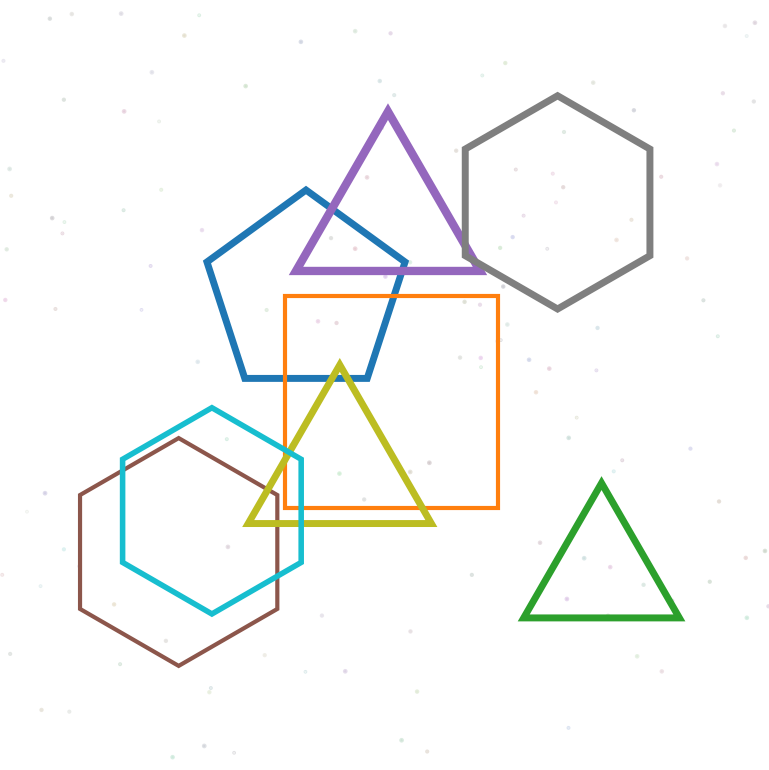[{"shape": "pentagon", "thickness": 2.5, "radius": 0.68, "center": [0.397, 0.618]}, {"shape": "square", "thickness": 1.5, "radius": 0.69, "center": [0.508, 0.478]}, {"shape": "triangle", "thickness": 2.5, "radius": 0.58, "center": [0.781, 0.256]}, {"shape": "triangle", "thickness": 3, "radius": 0.69, "center": [0.504, 0.717]}, {"shape": "hexagon", "thickness": 1.5, "radius": 0.74, "center": [0.232, 0.283]}, {"shape": "hexagon", "thickness": 2.5, "radius": 0.69, "center": [0.724, 0.737]}, {"shape": "triangle", "thickness": 2.5, "radius": 0.69, "center": [0.441, 0.389]}, {"shape": "hexagon", "thickness": 2, "radius": 0.67, "center": [0.275, 0.337]}]